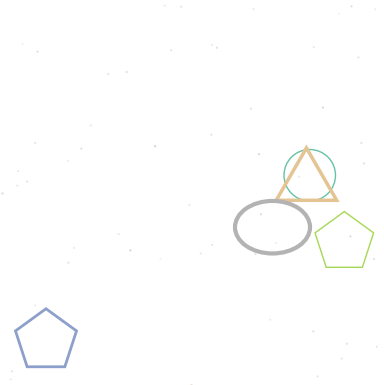[{"shape": "circle", "thickness": 1, "radius": 0.33, "center": [0.805, 0.545]}, {"shape": "pentagon", "thickness": 2, "radius": 0.42, "center": [0.119, 0.115]}, {"shape": "pentagon", "thickness": 1, "radius": 0.4, "center": [0.894, 0.37]}, {"shape": "triangle", "thickness": 2.5, "radius": 0.45, "center": [0.796, 0.525]}, {"shape": "oval", "thickness": 3, "radius": 0.49, "center": [0.708, 0.41]}]